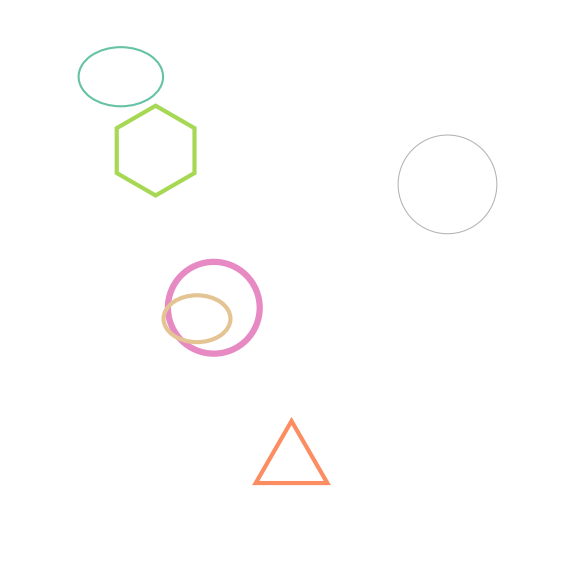[{"shape": "oval", "thickness": 1, "radius": 0.37, "center": [0.209, 0.866]}, {"shape": "triangle", "thickness": 2, "radius": 0.36, "center": [0.505, 0.198]}, {"shape": "circle", "thickness": 3, "radius": 0.4, "center": [0.37, 0.466]}, {"shape": "hexagon", "thickness": 2, "radius": 0.39, "center": [0.269, 0.738]}, {"shape": "oval", "thickness": 2, "radius": 0.29, "center": [0.341, 0.447]}, {"shape": "circle", "thickness": 0.5, "radius": 0.43, "center": [0.775, 0.68]}]